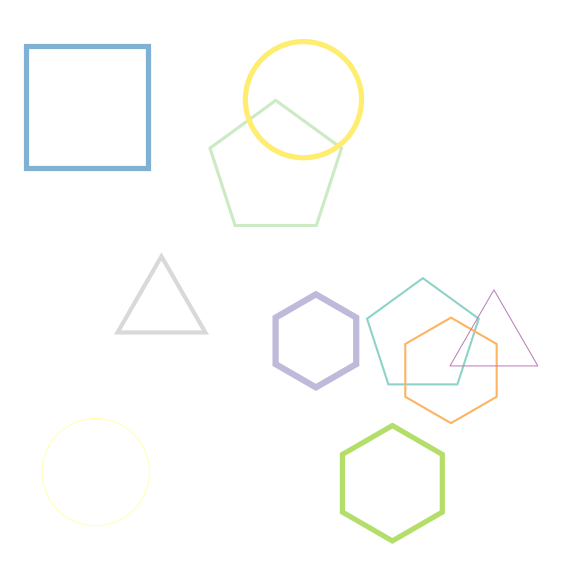[{"shape": "pentagon", "thickness": 1, "radius": 0.51, "center": [0.732, 0.416]}, {"shape": "circle", "thickness": 0.5, "radius": 0.47, "center": [0.166, 0.182]}, {"shape": "hexagon", "thickness": 3, "radius": 0.4, "center": [0.547, 0.409]}, {"shape": "square", "thickness": 2.5, "radius": 0.53, "center": [0.151, 0.814]}, {"shape": "hexagon", "thickness": 1, "radius": 0.46, "center": [0.781, 0.358]}, {"shape": "hexagon", "thickness": 2.5, "radius": 0.5, "center": [0.679, 0.162]}, {"shape": "triangle", "thickness": 2, "radius": 0.44, "center": [0.28, 0.467]}, {"shape": "triangle", "thickness": 0.5, "radius": 0.44, "center": [0.855, 0.409]}, {"shape": "pentagon", "thickness": 1.5, "radius": 0.6, "center": [0.477, 0.706]}, {"shape": "circle", "thickness": 2.5, "radius": 0.5, "center": [0.525, 0.827]}]